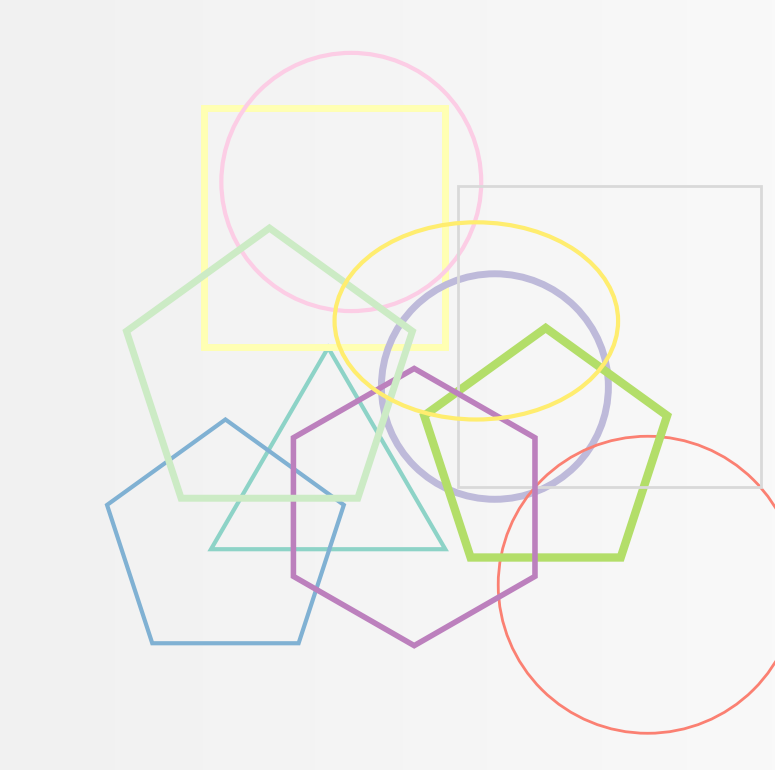[{"shape": "triangle", "thickness": 1.5, "radius": 0.87, "center": [0.423, 0.374]}, {"shape": "square", "thickness": 2.5, "radius": 0.78, "center": [0.419, 0.704]}, {"shape": "circle", "thickness": 2.5, "radius": 0.73, "center": [0.639, 0.498]}, {"shape": "circle", "thickness": 1, "radius": 0.96, "center": [0.836, 0.241]}, {"shape": "pentagon", "thickness": 1.5, "radius": 0.8, "center": [0.291, 0.295]}, {"shape": "pentagon", "thickness": 3, "radius": 0.82, "center": [0.704, 0.409]}, {"shape": "circle", "thickness": 1.5, "radius": 0.84, "center": [0.453, 0.764]}, {"shape": "square", "thickness": 1, "radius": 0.98, "center": [0.786, 0.563]}, {"shape": "hexagon", "thickness": 2, "radius": 0.9, "center": [0.534, 0.341]}, {"shape": "pentagon", "thickness": 2.5, "radius": 0.97, "center": [0.348, 0.51]}, {"shape": "oval", "thickness": 1.5, "radius": 0.91, "center": [0.615, 0.583]}]